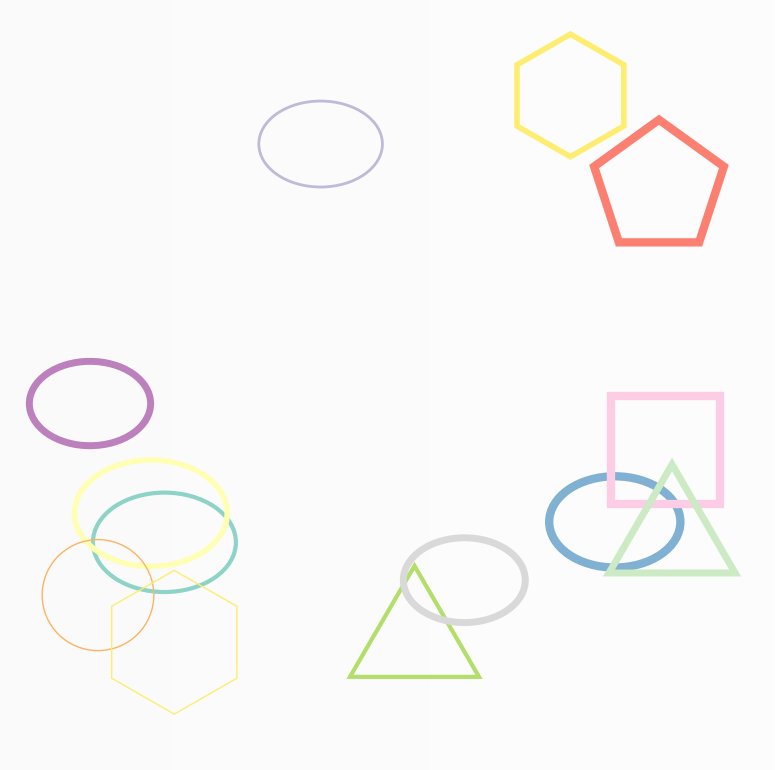[{"shape": "oval", "thickness": 1.5, "radius": 0.46, "center": [0.212, 0.296]}, {"shape": "oval", "thickness": 2, "radius": 0.49, "center": [0.195, 0.334]}, {"shape": "oval", "thickness": 1, "radius": 0.4, "center": [0.414, 0.813]}, {"shape": "pentagon", "thickness": 3, "radius": 0.44, "center": [0.85, 0.756]}, {"shape": "oval", "thickness": 3, "radius": 0.42, "center": [0.793, 0.322]}, {"shape": "circle", "thickness": 0.5, "radius": 0.36, "center": [0.126, 0.227]}, {"shape": "triangle", "thickness": 1.5, "radius": 0.48, "center": [0.535, 0.169]}, {"shape": "square", "thickness": 3, "radius": 0.35, "center": [0.859, 0.415]}, {"shape": "oval", "thickness": 2.5, "radius": 0.39, "center": [0.599, 0.247]}, {"shape": "oval", "thickness": 2.5, "radius": 0.39, "center": [0.116, 0.476]}, {"shape": "triangle", "thickness": 2.5, "radius": 0.47, "center": [0.867, 0.303]}, {"shape": "hexagon", "thickness": 0.5, "radius": 0.47, "center": [0.225, 0.166]}, {"shape": "hexagon", "thickness": 2, "radius": 0.4, "center": [0.736, 0.876]}]